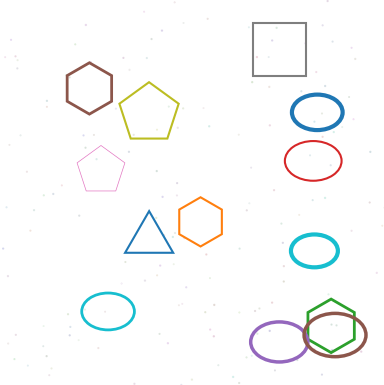[{"shape": "triangle", "thickness": 1.5, "radius": 0.36, "center": [0.387, 0.38]}, {"shape": "oval", "thickness": 3, "radius": 0.33, "center": [0.824, 0.708]}, {"shape": "hexagon", "thickness": 1.5, "radius": 0.32, "center": [0.521, 0.424]}, {"shape": "hexagon", "thickness": 2, "radius": 0.35, "center": [0.86, 0.154]}, {"shape": "oval", "thickness": 1.5, "radius": 0.37, "center": [0.814, 0.582]}, {"shape": "oval", "thickness": 2.5, "radius": 0.37, "center": [0.725, 0.112]}, {"shape": "hexagon", "thickness": 2, "radius": 0.33, "center": [0.232, 0.77]}, {"shape": "oval", "thickness": 2.5, "radius": 0.4, "center": [0.87, 0.13]}, {"shape": "pentagon", "thickness": 0.5, "radius": 0.33, "center": [0.262, 0.557]}, {"shape": "square", "thickness": 1.5, "radius": 0.34, "center": [0.726, 0.872]}, {"shape": "pentagon", "thickness": 1.5, "radius": 0.4, "center": [0.387, 0.706]}, {"shape": "oval", "thickness": 2, "radius": 0.34, "center": [0.281, 0.191]}, {"shape": "oval", "thickness": 3, "radius": 0.3, "center": [0.817, 0.348]}]